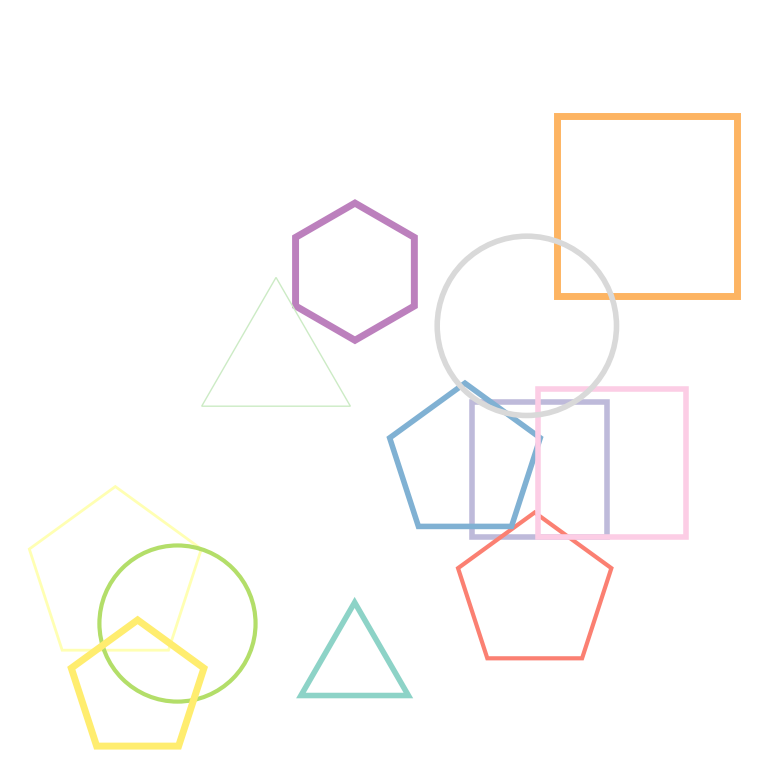[{"shape": "triangle", "thickness": 2, "radius": 0.4, "center": [0.461, 0.137]}, {"shape": "pentagon", "thickness": 1, "radius": 0.59, "center": [0.15, 0.251]}, {"shape": "square", "thickness": 2, "radius": 0.44, "center": [0.7, 0.39]}, {"shape": "pentagon", "thickness": 1.5, "radius": 0.52, "center": [0.694, 0.23]}, {"shape": "pentagon", "thickness": 2, "radius": 0.51, "center": [0.604, 0.4]}, {"shape": "square", "thickness": 2.5, "radius": 0.59, "center": [0.84, 0.733]}, {"shape": "circle", "thickness": 1.5, "radius": 0.51, "center": [0.23, 0.19]}, {"shape": "square", "thickness": 2, "radius": 0.48, "center": [0.795, 0.398]}, {"shape": "circle", "thickness": 2, "radius": 0.58, "center": [0.684, 0.577]}, {"shape": "hexagon", "thickness": 2.5, "radius": 0.45, "center": [0.461, 0.647]}, {"shape": "triangle", "thickness": 0.5, "radius": 0.56, "center": [0.358, 0.528]}, {"shape": "pentagon", "thickness": 2.5, "radius": 0.45, "center": [0.179, 0.104]}]